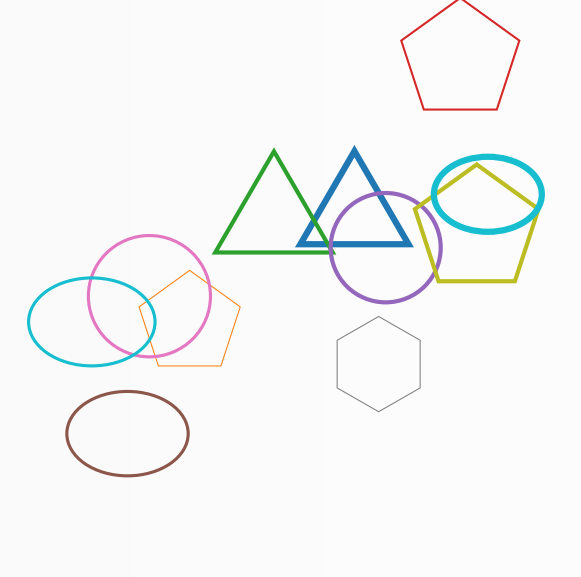[{"shape": "triangle", "thickness": 3, "radius": 0.54, "center": [0.61, 0.63]}, {"shape": "pentagon", "thickness": 0.5, "radius": 0.46, "center": [0.326, 0.439]}, {"shape": "triangle", "thickness": 2, "radius": 0.58, "center": [0.471, 0.62]}, {"shape": "pentagon", "thickness": 1, "radius": 0.53, "center": [0.792, 0.896]}, {"shape": "circle", "thickness": 2, "radius": 0.47, "center": [0.664, 0.57]}, {"shape": "oval", "thickness": 1.5, "radius": 0.52, "center": [0.219, 0.248]}, {"shape": "circle", "thickness": 1.5, "radius": 0.53, "center": [0.257, 0.486]}, {"shape": "hexagon", "thickness": 0.5, "radius": 0.41, "center": [0.651, 0.369]}, {"shape": "pentagon", "thickness": 2, "radius": 0.56, "center": [0.82, 0.603]}, {"shape": "oval", "thickness": 1.5, "radius": 0.54, "center": [0.158, 0.442]}, {"shape": "oval", "thickness": 3, "radius": 0.46, "center": [0.839, 0.663]}]